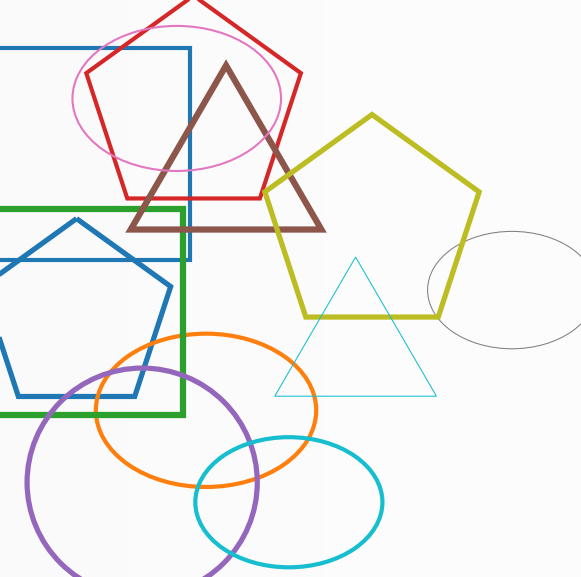[{"shape": "square", "thickness": 2, "radius": 0.92, "center": [0.144, 0.732]}, {"shape": "pentagon", "thickness": 2.5, "radius": 0.85, "center": [0.132, 0.45]}, {"shape": "oval", "thickness": 2, "radius": 0.95, "center": [0.354, 0.289]}, {"shape": "square", "thickness": 3, "radius": 0.89, "center": [0.136, 0.459]}, {"shape": "pentagon", "thickness": 2, "radius": 0.97, "center": [0.333, 0.813]}, {"shape": "circle", "thickness": 2.5, "radius": 0.99, "center": [0.245, 0.164]}, {"shape": "triangle", "thickness": 3, "radius": 0.95, "center": [0.389, 0.696]}, {"shape": "oval", "thickness": 1, "radius": 0.9, "center": [0.304, 0.829]}, {"shape": "oval", "thickness": 0.5, "radius": 0.73, "center": [0.881, 0.497]}, {"shape": "pentagon", "thickness": 2.5, "radius": 0.97, "center": [0.64, 0.607]}, {"shape": "oval", "thickness": 2, "radius": 0.8, "center": [0.497, 0.129]}, {"shape": "triangle", "thickness": 0.5, "radius": 0.8, "center": [0.612, 0.393]}]